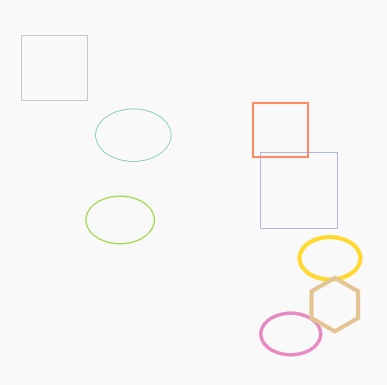[{"shape": "oval", "thickness": 0.5, "radius": 0.49, "center": [0.344, 0.649]}, {"shape": "square", "thickness": 1.5, "radius": 0.35, "center": [0.724, 0.662]}, {"shape": "square", "thickness": 0.5, "radius": 0.5, "center": [0.769, 0.506]}, {"shape": "oval", "thickness": 2.5, "radius": 0.39, "center": [0.75, 0.132]}, {"shape": "oval", "thickness": 1, "radius": 0.44, "center": [0.31, 0.429]}, {"shape": "oval", "thickness": 3, "radius": 0.39, "center": [0.852, 0.329]}, {"shape": "hexagon", "thickness": 3, "radius": 0.35, "center": [0.864, 0.209]}, {"shape": "square", "thickness": 0.5, "radius": 0.42, "center": [0.139, 0.824]}]